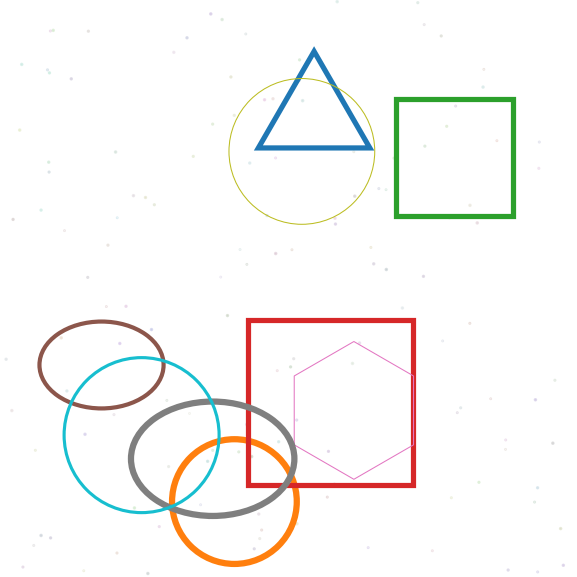[{"shape": "triangle", "thickness": 2.5, "radius": 0.56, "center": [0.544, 0.799]}, {"shape": "circle", "thickness": 3, "radius": 0.54, "center": [0.406, 0.131]}, {"shape": "square", "thickness": 2.5, "radius": 0.51, "center": [0.787, 0.726]}, {"shape": "square", "thickness": 2.5, "radius": 0.71, "center": [0.572, 0.302]}, {"shape": "oval", "thickness": 2, "radius": 0.54, "center": [0.176, 0.367]}, {"shape": "hexagon", "thickness": 0.5, "radius": 0.6, "center": [0.613, 0.288]}, {"shape": "oval", "thickness": 3, "radius": 0.71, "center": [0.368, 0.205]}, {"shape": "circle", "thickness": 0.5, "radius": 0.63, "center": [0.523, 0.737]}, {"shape": "circle", "thickness": 1.5, "radius": 0.67, "center": [0.245, 0.246]}]